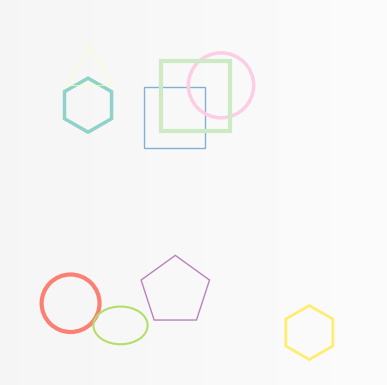[{"shape": "hexagon", "thickness": 2.5, "radius": 0.35, "center": [0.227, 0.727]}, {"shape": "triangle", "thickness": 0.5, "radius": 0.35, "center": [0.231, 0.813]}, {"shape": "circle", "thickness": 3, "radius": 0.37, "center": [0.182, 0.212]}, {"shape": "square", "thickness": 1, "radius": 0.4, "center": [0.45, 0.695]}, {"shape": "oval", "thickness": 1.5, "radius": 0.35, "center": [0.311, 0.155]}, {"shape": "circle", "thickness": 2.5, "radius": 0.42, "center": [0.57, 0.778]}, {"shape": "pentagon", "thickness": 1, "radius": 0.46, "center": [0.452, 0.244]}, {"shape": "square", "thickness": 3, "radius": 0.45, "center": [0.505, 0.751]}, {"shape": "hexagon", "thickness": 2, "radius": 0.35, "center": [0.798, 0.136]}]